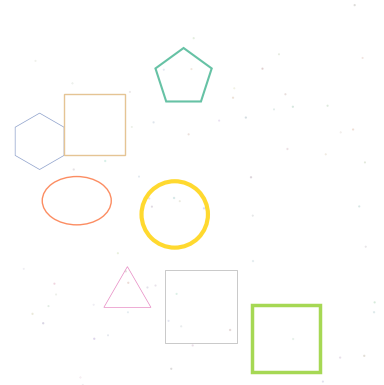[{"shape": "pentagon", "thickness": 1.5, "radius": 0.38, "center": [0.477, 0.799]}, {"shape": "oval", "thickness": 1, "radius": 0.45, "center": [0.199, 0.479]}, {"shape": "hexagon", "thickness": 0.5, "radius": 0.37, "center": [0.103, 0.633]}, {"shape": "triangle", "thickness": 0.5, "radius": 0.35, "center": [0.331, 0.237]}, {"shape": "square", "thickness": 2.5, "radius": 0.44, "center": [0.743, 0.121]}, {"shape": "circle", "thickness": 3, "radius": 0.43, "center": [0.454, 0.443]}, {"shape": "square", "thickness": 1, "radius": 0.4, "center": [0.244, 0.677]}, {"shape": "square", "thickness": 0.5, "radius": 0.47, "center": [0.522, 0.203]}]